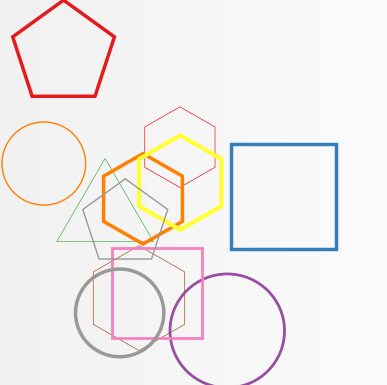[{"shape": "pentagon", "thickness": 2.5, "radius": 0.69, "center": [0.164, 0.862]}, {"shape": "hexagon", "thickness": 0.5, "radius": 0.52, "center": [0.464, 0.618]}, {"shape": "square", "thickness": 2.5, "radius": 0.68, "center": [0.732, 0.489]}, {"shape": "triangle", "thickness": 0.5, "radius": 0.72, "center": [0.271, 0.444]}, {"shape": "circle", "thickness": 2, "radius": 0.74, "center": [0.586, 0.141]}, {"shape": "hexagon", "thickness": 2.5, "radius": 0.59, "center": [0.369, 0.484]}, {"shape": "circle", "thickness": 1, "radius": 0.54, "center": [0.113, 0.575]}, {"shape": "hexagon", "thickness": 3, "radius": 0.61, "center": [0.465, 0.526]}, {"shape": "hexagon", "thickness": 0.5, "radius": 0.68, "center": [0.359, 0.226]}, {"shape": "square", "thickness": 2, "radius": 0.58, "center": [0.405, 0.238]}, {"shape": "circle", "thickness": 2.5, "radius": 0.57, "center": [0.309, 0.187]}, {"shape": "pentagon", "thickness": 1, "radius": 0.58, "center": [0.323, 0.42]}]